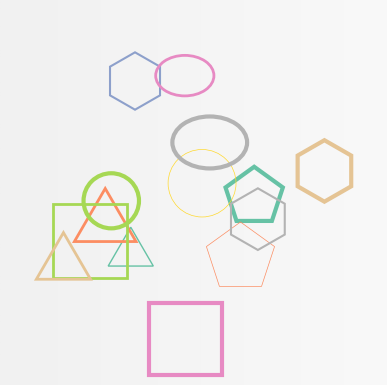[{"shape": "pentagon", "thickness": 3, "radius": 0.39, "center": [0.656, 0.489]}, {"shape": "triangle", "thickness": 1, "radius": 0.34, "center": [0.337, 0.343]}, {"shape": "pentagon", "thickness": 0.5, "radius": 0.46, "center": [0.621, 0.331]}, {"shape": "triangle", "thickness": 2, "radius": 0.46, "center": [0.272, 0.419]}, {"shape": "hexagon", "thickness": 1.5, "radius": 0.37, "center": [0.348, 0.79]}, {"shape": "oval", "thickness": 2, "radius": 0.38, "center": [0.477, 0.804]}, {"shape": "square", "thickness": 3, "radius": 0.47, "center": [0.479, 0.12]}, {"shape": "circle", "thickness": 3, "radius": 0.36, "center": [0.287, 0.478]}, {"shape": "square", "thickness": 2, "radius": 0.48, "center": [0.232, 0.374]}, {"shape": "circle", "thickness": 0.5, "radius": 0.44, "center": [0.521, 0.524]}, {"shape": "hexagon", "thickness": 3, "radius": 0.4, "center": [0.837, 0.556]}, {"shape": "triangle", "thickness": 2, "radius": 0.4, "center": [0.164, 0.315]}, {"shape": "hexagon", "thickness": 1.5, "radius": 0.4, "center": [0.665, 0.431]}, {"shape": "oval", "thickness": 3, "radius": 0.48, "center": [0.541, 0.63]}]